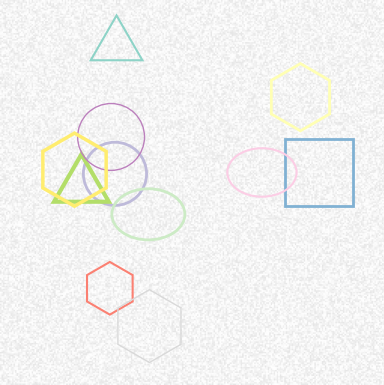[{"shape": "triangle", "thickness": 1.5, "radius": 0.39, "center": [0.303, 0.882]}, {"shape": "hexagon", "thickness": 2, "radius": 0.44, "center": [0.78, 0.748]}, {"shape": "circle", "thickness": 2, "radius": 0.41, "center": [0.299, 0.549]}, {"shape": "hexagon", "thickness": 1.5, "radius": 0.34, "center": [0.285, 0.251]}, {"shape": "square", "thickness": 2, "radius": 0.44, "center": [0.828, 0.551]}, {"shape": "triangle", "thickness": 3, "radius": 0.41, "center": [0.211, 0.517]}, {"shape": "oval", "thickness": 1.5, "radius": 0.45, "center": [0.68, 0.552]}, {"shape": "hexagon", "thickness": 1, "radius": 0.47, "center": [0.388, 0.153]}, {"shape": "circle", "thickness": 1, "radius": 0.43, "center": [0.289, 0.644]}, {"shape": "oval", "thickness": 2, "radius": 0.47, "center": [0.385, 0.443]}, {"shape": "hexagon", "thickness": 2.5, "radius": 0.47, "center": [0.194, 0.559]}]